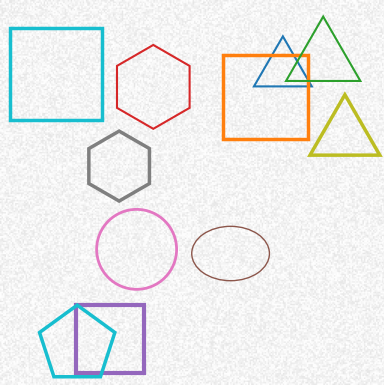[{"shape": "triangle", "thickness": 1.5, "radius": 0.43, "center": [0.735, 0.819]}, {"shape": "square", "thickness": 2.5, "radius": 0.55, "center": [0.689, 0.748]}, {"shape": "triangle", "thickness": 1.5, "radius": 0.56, "center": [0.839, 0.845]}, {"shape": "hexagon", "thickness": 1.5, "radius": 0.54, "center": [0.398, 0.774]}, {"shape": "square", "thickness": 3, "radius": 0.44, "center": [0.286, 0.119]}, {"shape": "oval", "thickness": 1, "radius": 0.5, "center": [0.599, 0.342]}, {"shape": "circle", "thickness": 2, "radius": 0.52, "center": [0.355, 0.352]}, {"shape": "hexagon", "thickness": 2.5, "radius": 0.45, "center": [0.309, 0.569]}, {"shape": "triangle", "thickness": 2.5, "radius": 0.52, "center": [0.896, 0.649]}, {"shape": "square", "thickness": 2.5, "radius": 0.6, "center": [0.147, 0.809]}, {"shape": "pentagon", "thickness": 2.5, "radius": 0.51, "center": [0.201, 0.105]}]